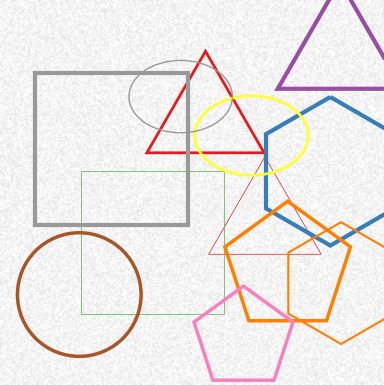[{"shape": "triangle", "thickness": 2, "radius": 0.88, "center": [0.534, 0.691]}, {"shape": "triangle", "thickness": 0.5, "radius": 0.84, "center": [0.688, 0.424]}, {"shape": "hexagon", "thickness": 3, "radius": 0.96, "center": [0.858, 0.555]}, {"shape": "square", "thickness": 0.5, "radius": 0.93, "center": [0.396, 0.371]}, {"shape": "triangle", "thickness": 3, "radius": 0.93, "center": [0.883, 0.863]}, {"shape": "pentagon", "thickness": 2.5, "radius": 0.86, "center": [0.747, 0.306]}, {"shape": "hexagon", "thickness": 1.5, "radius": 0.79, "center": [0.886, 0.265]}, {"shape": "oval", "thickness": 2, "radius": 0.74, "center": [0.653, 0.648]}, {"shape": "circle", "thickness": 2.5, "radius": 0.8, "center": [0.206, 0.235]}, {"shape": "pentagon", "thickness": 2.5, "radius": 0.68, "center": [0.632, 0.122]}, {"shape": "square", "thickness": 3, "radius": 0.99, "center": [0.289, 0.614]}, {"shape": "oval", "thickness": 1, "radius": 0.67, "center": [0.469, 0.749]}]